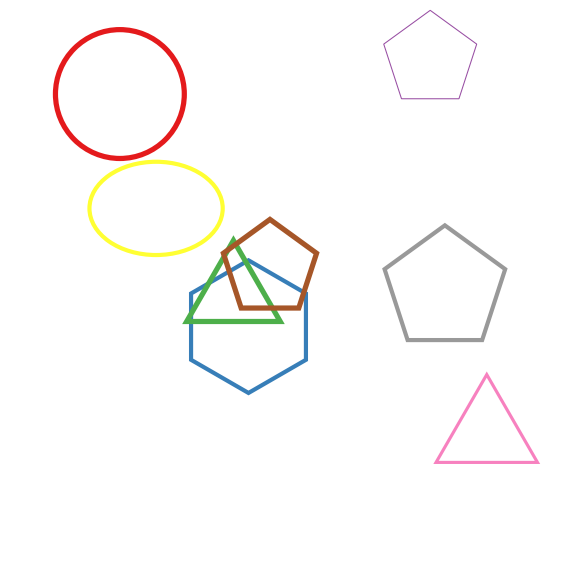[{"shape": "circle", "thickness": 2.5, "radius": 0.56, "center": [0.208, 0.836]}, {"shape": "hexagon", "thickness": 2, "radius": 0.57, "center": [0.43, 0.434]}, {"shape": "triangle", "thickness": 2.5, "radius": 0.47, "center": [0.404, 0.489]}, {"shape": "pentagon", "thickness": 0.5, "radius": 0.42, "center": [0.745, 0.897]}, {"shape": "oval", "thickness": 2, "radius": 0.58, "center": [0.27, 0.638]}, {"shape": "pentagon", "thickness": 2.5, "radius": 0.42, "center": [0.467, 0.534]}, {"shape": "triangle", "thickness": 1.5, "radius": 0.51, "center": [0.843, 0.249]}, {"shape": "pentagon", "thickness": 2, "radius": 0.55, "center": [0.77, 0.499]}]